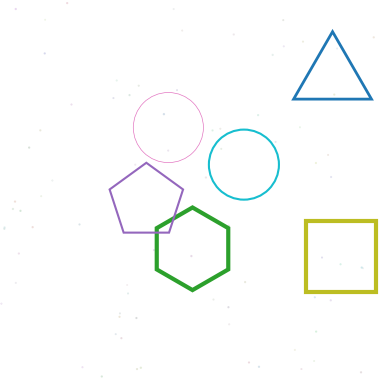[{"shape": "triangle", "thickness": 2, "radius": 0.58, "center": [0.864, 0.801]}, {"shape": "hexagon", "thickness": 3, "radius": 0.54, "center": [0.5, 0.354]}, {"shape": "pentagon", "thickness": 1.5, "radius": 0.5, "center": [0.38, 0.477]}, {"shape": "circle", "thickness": 0.5, "radius": 0.46, "center": [0.437, 0.669]}, {"shape": "square", "thickness": 3, "radius": 0.46, "center": [0.886, 0.334]}, {"shape": "circle", "thickness": 1.5, "radius": 0.45, "center": [0.634, 0.572]}]